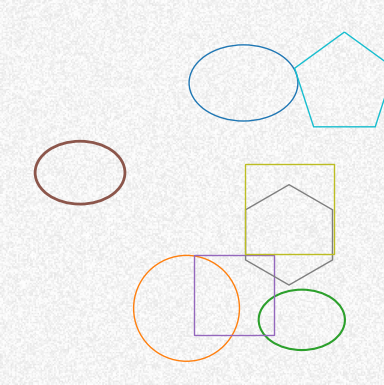[{"shape": "oval", "thickness": 1, "radius": 0.71, "center": [0.632, 0.785]}, {"shape": "circle", "thickness": 1, "radius": 0.69, "center": [0.484, 0.199]}, {"shape": "oval", "thickness": 1.5, "radius": 0.56, "center": [0.784, 0.169]}, {"shape": "square", "thickness": 1, "radius": 0.52, "center": [0.608, 0.235]}, {"shape": "oval", "thickness": 2, "radius": 0.58, "center": [0.208, 0.552]}, {"shape": "hexagon", "thickness": 1, "radius": 0.65, "center": [0.751, 0.39]}, {"shape": "square", "thickness": 1, "radius": 0.58, "center": [0.752, 0.457]}, {"shape": "pentagon", "thickness": 1, "radius": 0.68, "center": [0.895, 0.781]}]